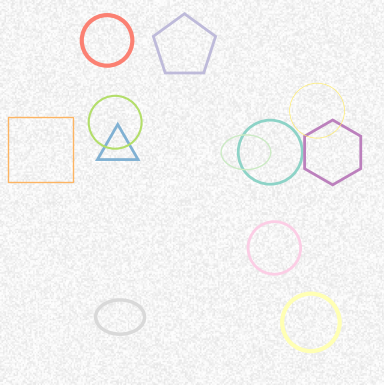[{"shape": "circle", "thickness": 2, "radius": 0.42, "center": [0.702, 0.605]}, {"shape": "circle", "thickness": 3, "radius": 0.37, "center": [0.808, 0.163]}, {"shape": "pentagon", "thickness": 2, "radius": 0.43, "center": [0.479, 0.879]}, {"shape": "circle", "thickness": 3, "radius": 0.33, "center": [0.278, 0.895]}, {"shape": "triangle", "thickness": 2, "radius": 0.3, "center": [0.306, 0.616]}, {"shape": "square", "thickness": 1, "radius": 0.42, "center": [0.106, 0.611]}, {"shape": "circle", "thickness": 1.5, "radius": 0.34, "center": [0.299, 0.682]}, {"shape": "circle", "thickness": 2, "radius": 0.34, "center": [0.713, 0.356]}, {"shape": "oval", "thickness": 2.5, "radius": 0.32, "center": [0.312, 0.176]}, {"shape": "hexagon", "thickness": 2, "radius": 0.42, "center": [0.864, 0.604]}, {"shape": "oval", "thickness": 1, "radius": 0.32, "center": [0.639, 0.604]}, {"shape": "circle", "thickness": 0.5, "radius": 0.36, "center": [0.824, 0.713]}]